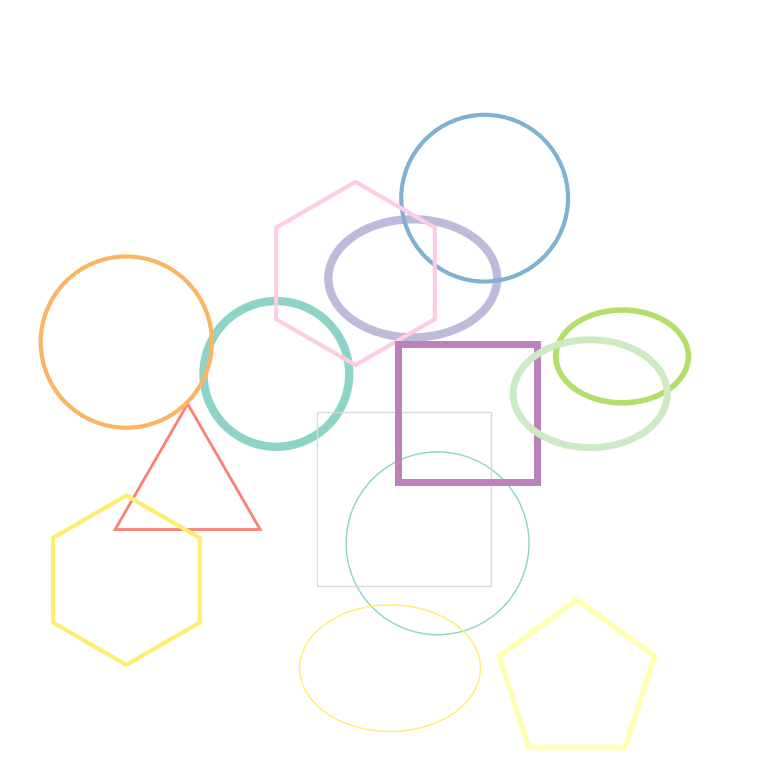[{"shape": "circle", "thickness": 0.5, "radius": 0.59, "center": [0.568, 0.294]}, {"shape": "circle", "thickness": 3, "radius": 0.47, "center": [0.359, 0.514]}, {"shape": "pentagon", "thickness": 2, "radius": 0.53, "center": [0.749, 0.115]}, {"shape": "oval", "thickness": 3, "radius": 0.55, "center": [0.536, 0.639]}, {"shape": "triangle", "thickness": 1, "radius": 0.54, "center": [0.244, 0.367]}, {"shape": "circle", "thickness": 1.5, "radius": 0.54, "center": [0.629, 0.743]}, {"shape": "circle", "thickness": 1.5, "radius": 0.56, "center": [0.164, 0.556]}, {"shape": "oval", "thickness": 2, "radius": 0.43, "center": [0.808, 0.537]}, {"shape": "hexagon", "thickness": 1.5, "radius": 0.59, "center": [0.462, 0.645]}, {"shape": "square", "thickness": 0.5, "radius": 0.57, "center": [0.525, 0.352]}, {"shape": "square", "thickness": 2.5, "radius": 0.45, "center": [0.607, 0.464]}, {"shape": "oval", "thickness": 2.5, "radius": 0.5, "center": [0.766, 0.489]}, {"shape": "oval", "thickness": 0.5, "radius": 0.59, "center": [0.507, 0.132]}, {"shape": "hexagon", "thickness": 1.5, "radius": 0.55, "center": [0.164, 0.246]}]